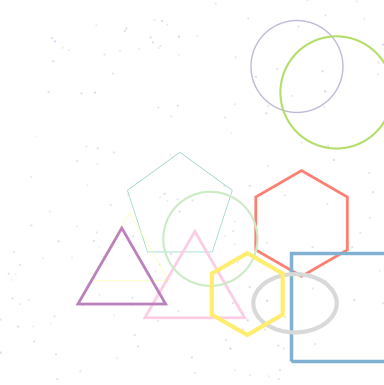[{"shape": "pentagon", "thickness": 0.5, "radius": 0.72, "center": [0.467, 0.461]}, {"shape": "triangle", "thickness": 0.5, "radius": 0.59, "center": [0.336, 0.33]}, {"shape": "circle", "thickness": 1, "radius": 0.6, "center": [0.771, 0.827]}, {"shape": "hexagon", "thickness": 2, "radius": 0.69, "center": [0.783, 0.42]}, {"shape": "square", "thickness": 2.5, "radius": 0.7, "center": [0.897, 0.203]}, {"shape": "circle", "thickness": 1.5, "radius": 0.73, "center": [0.874, 0.76]}, {"shape": "triangle", "thickness": 2, "radius": 0.75, "center": [0.506, 0.249]}, {"shape": "oval", "thickness": 3, "radius": 0.54, "center": [0.766, 0.212]}, {"shape": "triangle", "thickness": 2, "radius": 0.66, "center": [0.316, 0.276]}, {"shape": "circle", "thickness": 1.5, "radius": 0.61, "center": [0.546, 0.38]}, {"shape": "hexagon", "thickness": 3, "radius": 0.53, "center": [0.642, 0.236]}]